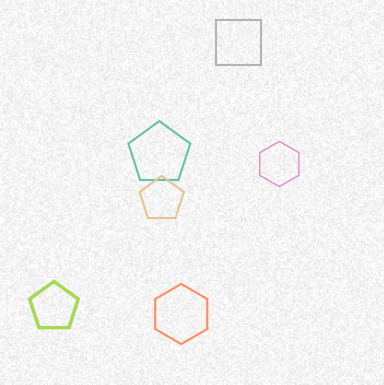[{"shape": "pentagon", "thickness": 1.5, "radius": 0.42, "center": [0.414, 0.601]}, {"shape": "hexagon", "thickness": 1.5, "radius": 0.39, "center": [0.471, 0.184]}, {"shape": "hexagon", "thickness": 1, "radius": 0.29, "center": [0.726, 0.574]}, {"shape": "pentagon", "thickness": 2.5, "radius": 0.33, "center": [0.14, 0.203]}, {"shape": "pentagon", "thickness": 1.5, "radius": 0.3, "center": [0.42, 0.483]}, {"shape": "square", "thickness": 1.5, "radius": 0.29, "center": [0.62, 0.891]}]